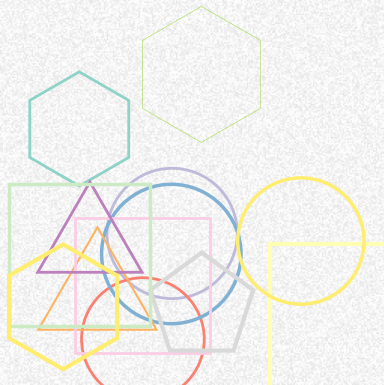[{"shape": "hexagon", "thickness": 2, "radius": 0.74, "center": [0.206, 0.665]}, {"shape": "square", "thickness": 3, "radius": 0.94, "center": [0.888, 0.177]}, {"shape": "circle", "thickness": 2, "radius": 0.85, "center": [0.447, 0.394]}, {"shape": "circle", "thickness": 2, "radius": 0.8, "center": [0.371, 0.119]}, {"shape": "circle", "thickness": 2.5, "radius": 0.91, "center": [0.445, 0.34]}, {"shape": "triangle", "thickness": 1.5, "radius": 0.89, "center": [0.253, 0.232]}, {"shape": "hexagon", "thickness": 0.5, "radius": 0.88, "center": [0.523, 0.807]}, {"shape": "square", "thickness": 2, "radius": 0.88, "center": [0.37, 0.259]}, {"shape": "pentagon", "thickness": 3, "radius": 0.7, "center": [0.524, 0.203]}, {"shape": "triangle", "thickness": 2, "radius": 0.78, "center": [0.233, 0.371]}, {"shape": "square", "thickness": 2.5, "radius": 0.92, "center": [0.206, 0.337]}, {"shape": "hexagon", "thickness": 3, "radius": 0.81, "center": [0.164, 0.203]}, {"shape": "circle", "thickness": 2.5, "radius": 0.82, "center": [0.782, 0.374]}]